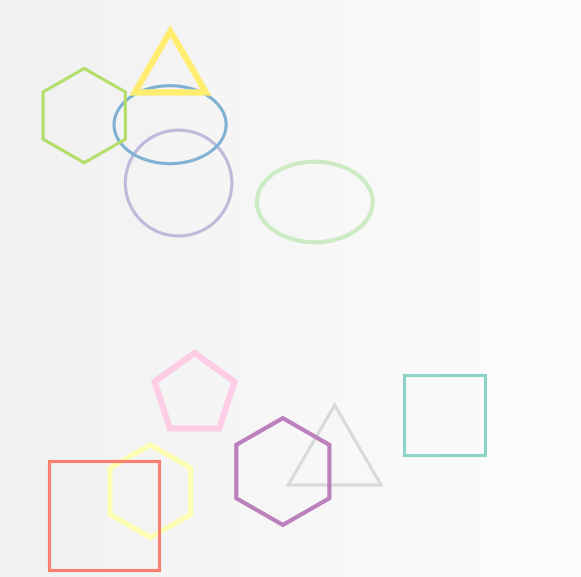[{"shape": "square", "thickness": 1.5, "radius": 0.35, "center": [0.765, 0.28]}, {"shape": "hexagon", "thickness": 2.5, "radius": 0.4, "center": [0.259, 0.149]}, {"shape": "circle", "thickness": 1.5, "radius": 0.46, "center": [0.307, 0.682]}, {"shape": "square", "thickness": 1.5, "radius": 0.47, "center": [0.179, 0.106]}, {"shape": "oval", "thickness": 1.5, "radius": 0.48, "center": [0.293, 0.783]}, {"shape": "hexagon", "thickness": 1.5, "radius": 0.41, "center": [0.145, 0.799]}, {"shape": "pentagon", "thickness": 3, "radius": 0.36, "center": [0.335, 0.316]}, {"shape": "triangle", "thickness": 1.5, "radius": 0.46, "center": [0.576, 0.206]}, {"shape": "hexagon", "thickness": 2, "radius": 0.46, "center": [0.487, 0.183]}, {"shape": "oval", "thickness": 2, "radius": 0.5, "center": [0.542, 0.649]}, {"shape": "triangle", "thickness": 3, "radius": 0.35, "center": [0.293, 0.874]}]